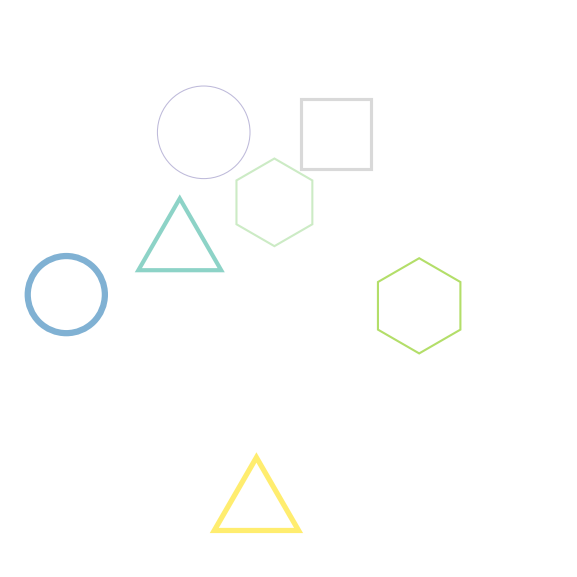[{"shape": "triangle", "thickness": 2, "radius": 0.41, "center": [0.311, 0.573]}, {"shape": "circle", "thickness": 0.5, "radius": 0.4, "center": [0.353, 0.77]}, {"shape": "circle", "thickness": 3, "radius": 0.33, "center": [0.115, 0.489]}, {"shape": "hexagon", "thickness": 1, "radius": 0.41, "center": [0.726, 0.47]}, {"shape": "square", "thickness": 1.5, "radius": 0.31, "center": [0.582, 0.767]}, {"shape": "hexagon", "thickness": 1, "radius": 0.38, "center": [0.475, 0.649]}, {"shape": "triangle", "thickness": 2.5, "radius": 0.42, "center": [0.444, 0.123]}]